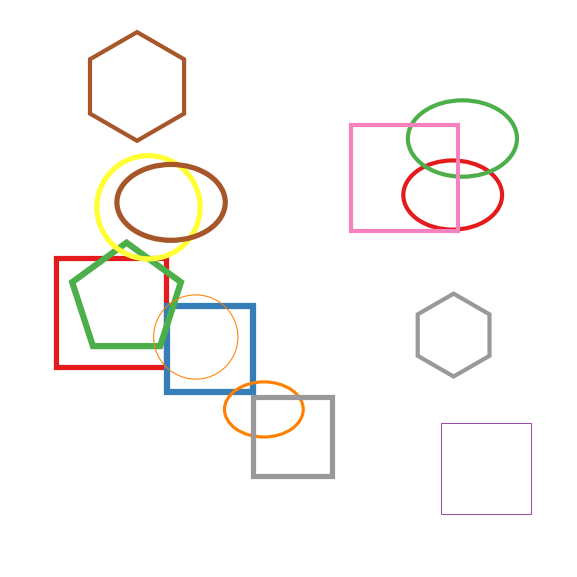[{"shape": "square", "thickness": 2.5, "radius": 0.47, "center": [0.192, 0.458]}, {"shape": "oval", "thickness": 2, "radius": 0.43, "center": [0.784, 0.661]}, {"shape": "square", "thickness": 3, "radius": 0.37, "center": [0.364, 0.395]}, {"shape": "pentagon", "thickness": 3, "radius": 0.5, "center": [0.219, 0.48]}, {"shape": "oval", "thickness": 2, "radius": 0.47, "center": [0.801, 0.759]}, {"shape": "square", "thickness": 0.5, "radius": 0.39, "center": [0.841, 0.188]}, {"shape": "circle", "thickness": 0.5, "radius": 0.36, "center": [0.339, 0.416]}, {"shape": "oval", "thickness": 1.5, "radius": 0.34, "center": [0.457, 0.29]}, {"shape": "circle", "thickness": 2.5, "radius": 0.45, "center": [0.257, 0.64]}, {"shape": "hexagon", "thickness": 2, "radius": 0.47, "center": [0.237, 0.849]}, {"shape": "oval", "thickness": 2.5, "radius": 0.47, "center": [0.296, 0.649]}, {"shape": "square", "thickness": 2, "radius": 0.46, "center": [0.7, 0.691]}, {"shape": "hexagon", "thickness": 2, "radius": 0.36, "center": [0.785, 0.419]}, {"shape": "square", "thickness": 2.5, "radius": 0.34, "center": [0.506, 0.243]}]